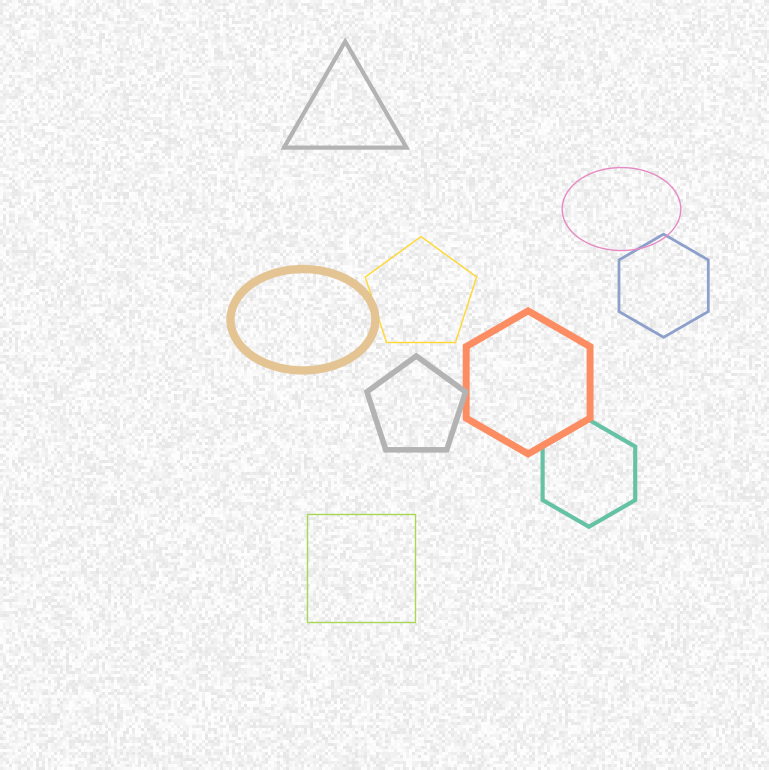[{"shape": "hexagon", "thickness": 1.5, "radius": 0.35, "center": [0.765, 0.385]}, {"shape": "hexagon", "thickness": 2.5, "radius": 0.46, "center": [0.686, 0.503]}, {"shape": "hexagon", "thickness": 1, "radius": 0.33, "center": [0.862, 0.629]}, {"shape": "oval", "thickness": 0.5, "radius": 0.39, "center": [0.807, 0.729]}, {"shape": "square", "thickness": 0.5, "radius": 0.35, "center": [0.469, 0.262]}, {"shape": "pentagon", "thickness": 0.5, "radius": 0.38, "center": [0.547, 0.617]}, {"shape": "oval", "thickness": 3, "radius": 0.47, "center": [0.393, 0.585]}, {"shape": "pentagon", "thickness": 2, "radius": 0.34, "center": [0.541, 0.47]}, {"shape": "triangle", "thickness": 1.5, "radius": 0.46, "center": [0.448, 0.854]}]